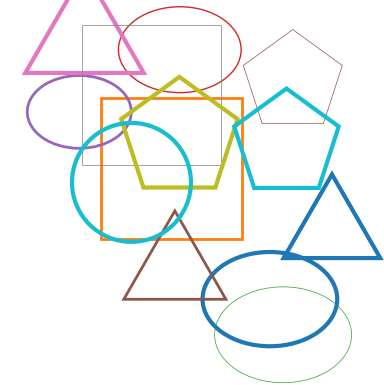[{"shape": "triangle", "thickness": 3, "radius": 0.72, "center": [0.862, 0.402]}, {"shape": "oval", "thickness": 3, "radius": 0.87, "center": [0.701, 0.223]}, {"shape": "square", "thickness": 2, "radius": 0.91, "center": [0.445, 0.563]}, {"shape": "oval", "thickness": 0.5, "radius": 0.89, "center": [0.735, 0.13]}, {"shape": "oval", "thickness": 1, "radius": 0.8, "center": [0.467, 0.871]}, {"shape": "oval", "thickness": 2, "radius": 0.68, "center": [0.206, 0.709]}, {"shape": "pentagon", "thickness": 0.5, "radius": 0.68, "center": [0.761, 0.788]}, {"shape": "triangle", "thickness": 2, "radius": 0.77, "center": [0.454, 0.299]}, {"shape": "triangle", "thickness": 3, "radius": 0.89, "center": [0.22, 0.899]}, {"shape": "square", "thickness": 0.5, "radius": 0.91, "center": [0.394, 0.752]}, {"shape": "pentagon", "thickness": 3, "radius": 0.79, "center": [0.466, 0.641]}, {"shape": "pentagon", "thickness": 3, "radius": 0.71, "center": [0.744, 0.627]}, {"shape": "circle", "thickness": 3, "radius": 0.77, "center": [0.341, 0.526]}]